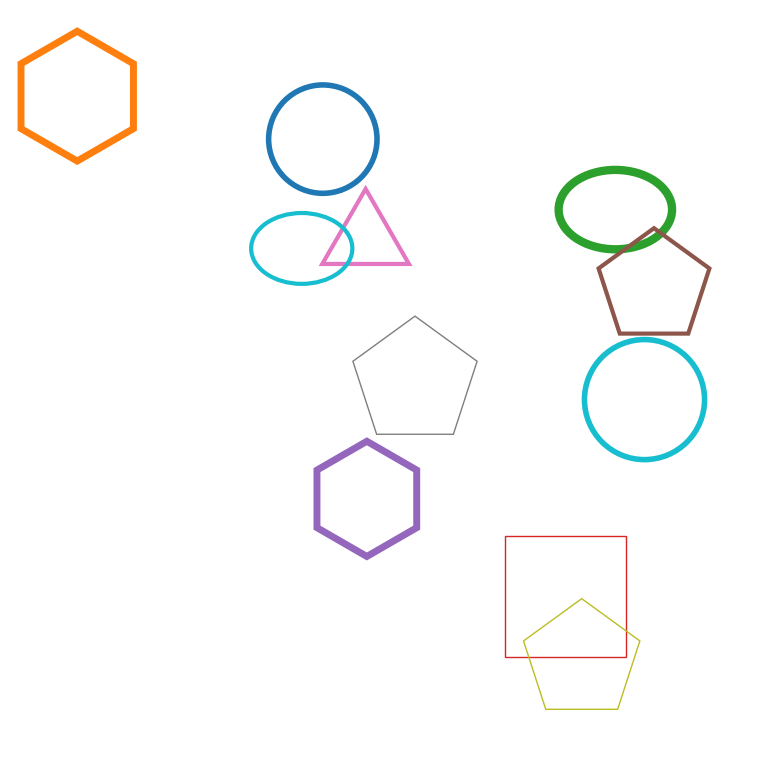[{"shape": "circle", "thickness": 2, "radius": 0.35, "center": [0.419, 0.819]}, {"shape": "hexagon", "thickness": 2.5, "radius": 0.42, "center": [0.1, 0.875]}, {"shape": "oval", "thickness": 3, "radius": 0.37, "center": [0.799, 0.728]}, {"shape": "square", "thickness": 0.5, "radius": 0.39, "center": [0.734, 0.225]}, {"shape": "hexagon", "thickness": 2.5, "radius": 0.37, "center": [0.476, 0.352]}, {"shape": "pentagon", "thickness": 1.5, "radius": 0.38, "center": [0.849, 0.628]}, {"shape": "triangle", "thickness": 1.5, "radius": 0.32, "center": [0.475, 0.69]}, {"shape": "pentagon", "thickness": 0.5, "radius": 0.42, "center": [0.539, 0.505]}, {"shape": "pentagon", "thickness": 0.5, "radius": 0.4, "center": [0.755, 0.143]}, {"shape": "circle", "thickness": 2, "radius": 0.39, "center": [0.837, 0.481]}, {"shape": "oval", "thickness": 1.5, "radius": 0.33, "center": [0.392, 0.677]}]